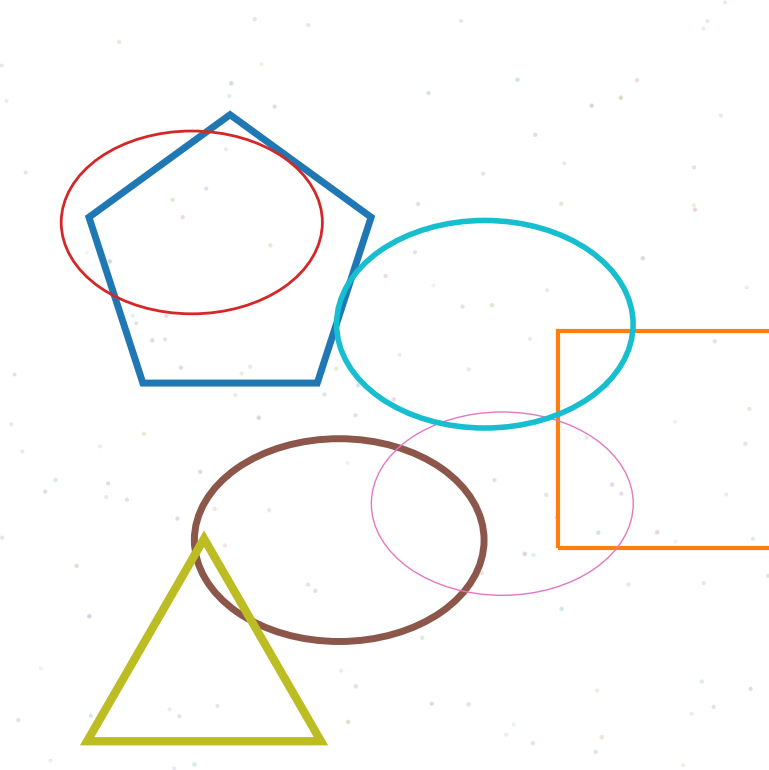[{"shape": "pentagon", "thickness": 2.5, "radius": 0.96, "center": [0.299, 0.658]}, {"shape": "square", "thickness": 1.5, "radius": 0.7, "center": [0.865, 0.429]}, {"shape": "oval", "thickness": 1, "radius": 0.85, "center": [0.249, 0.711]}, {"shape": "oval", "thickness": 2.5, "radius": 0.94, "center": [0.441, 0.299]}, {"shape": "oval", "thickness": 0.5, "radius": 0.85, "center": [0.652, 0.346]}, {"shape": "triangle", "thickness": 3, "radius": 0.88, "center": [0.265, 0.125]}, {"shape": "oval", "thickness": 2, "radius": 0.96, "center": [0.63, 0.579]}]